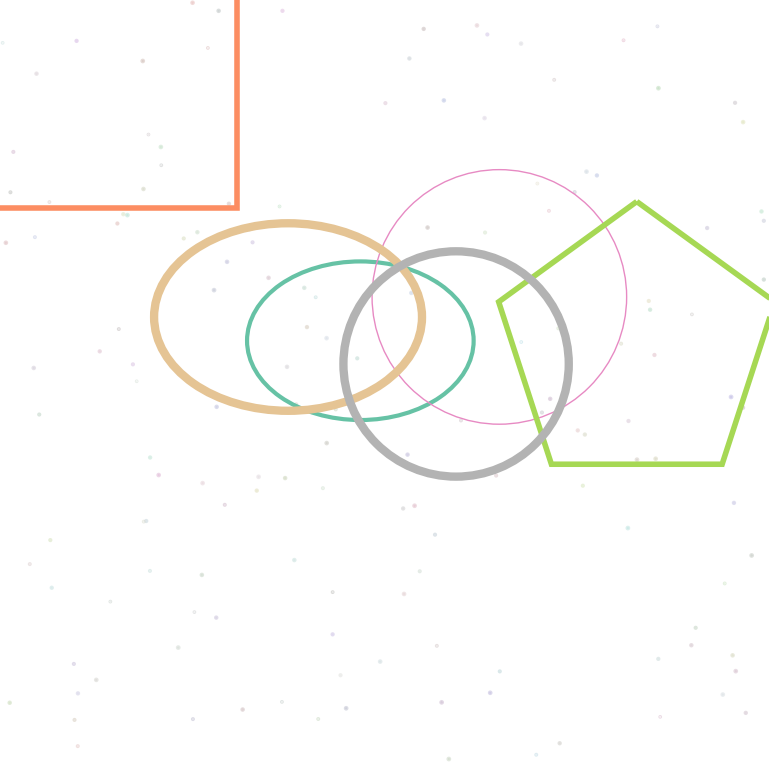[{"shape": "oval", "thickness": 1.5, "radius": 0.74, "center": [0.468, 0.558]}, {"shape": "square", "thickness": 2, "radius": 0.79, "center": [0.15, 0.887]}, {"shape": "circle", "thickness": 0.5, "radius": 0.83, "center": [0.649, 0.614]}, {"shape": "pentagon", "thickness": 2, "radius": 0.94, "center": [0.827, 0.55]}, {"shape": "oval", "thickness": 3, "radius": 0.87, "center": [0.374, 0.588]}, {"shape": "circle", "thickness": 3, "radius": 0.73, "center": [0.592, 0.527]}]